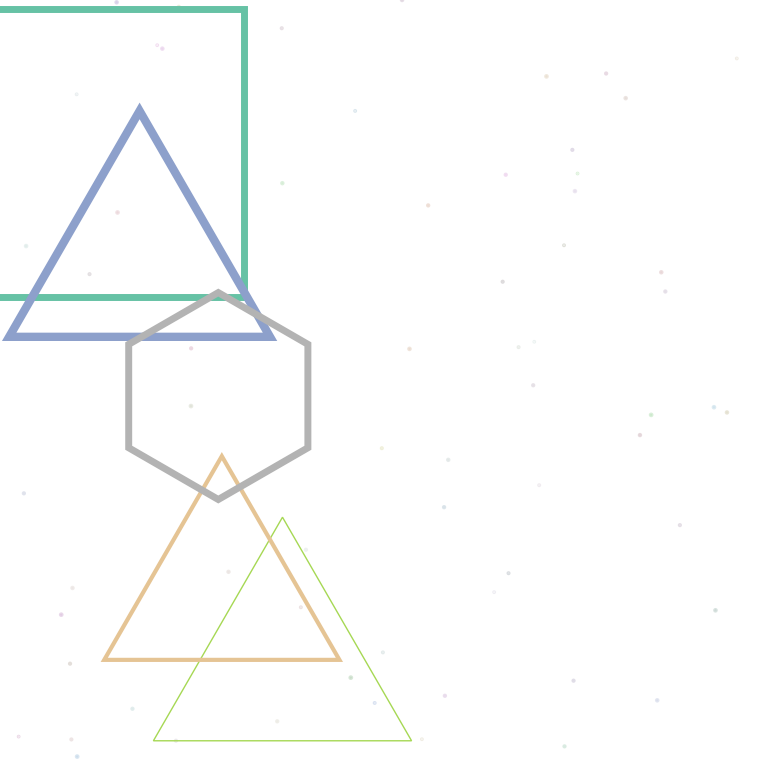[{"shape": "square", "thickness": 2.5, "radius": 0.94, "center": [0.129, 0.802]}, {"shape": "triangle", "thickness": 3, "radius": 0.98, "center": [0.181, 0.66]}, {"shape": "triangle", "thickness": 0.5, "radius": 0.97, "center": [0.367, 0.135]}, {"shape": "triangle", "thickness": 1.5, "radius": 0.88, "center": [0.288, 0.231]}, {"shape": "hexagon", "thickness": 2.5, "radius": 0.67, "center": [0.283, 0.486]}]